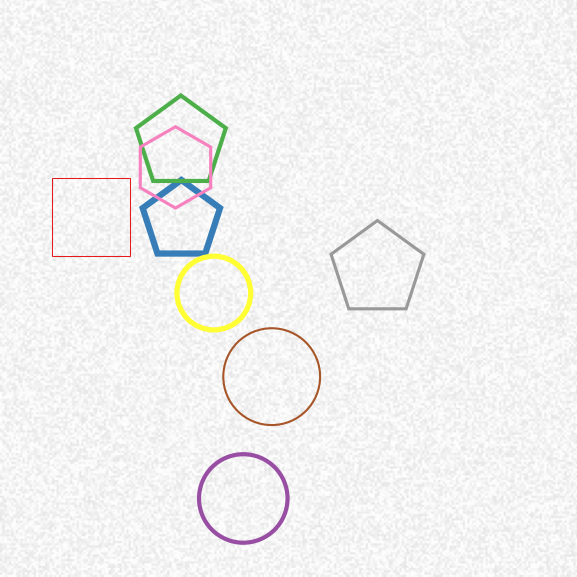[{"shape": "square", "thickness": 0.5, "radius": 0.34, "center": [0.158, 0.624]}, {"shape": "pentagon", "thickness": 3, "radius": 0.35, "center": [0.314, 0.617]}, {"shape": "pentagon", "thickness": 2, "radius": 0.41, "center": [0.313, 0.752]}, {"shape": "circle", "thickness": 2, "radius": 0.38, "center": [0.421, 0.136]}, {"shape": "circle", "thickness": 2.5, "radius": 0.32, "center": [0.37, 0.492]}, {"shape": "circle", "thickness": 1, "radius": 0.42, "center": [0.47, 0.347]}, {"shape": "hexagon", "thickness": 1.5, "radius": 0.35, "center": [0.304, 0.709]}, {"shape": "pentagon", "thickness": 1.5, "radius": 0.42, "center": [0.654, 0.533]}]